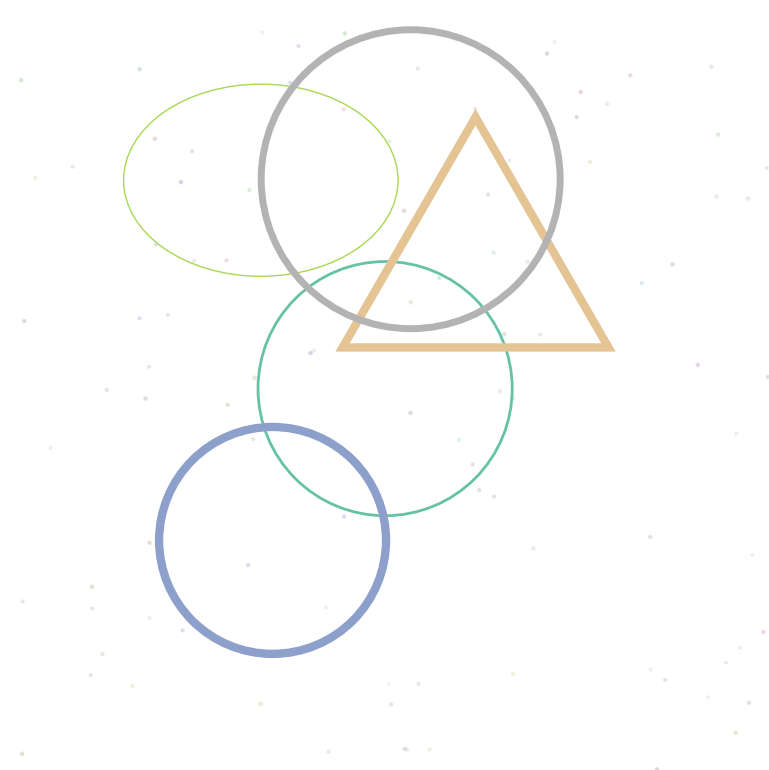[{"shape": "circle", "thickness": 1, "radius": 0.83, "center": [0.5, 0.495]}, {"shape": "circle", "thickness": 3, "radius": 0.74, "center": [0.354, 0.298]}, {"shape": "oval", "thickness": 0.5, "radius": 0.89, "center": [0.339, 0.766]}, {"shape": "triangle", "thickness": 3, "radius": 1.0, "center": [0.618, 0.648]}, {"shape": "circle", "thickness": 2.5, "radius": 0.97, "center": [0.533, 0.767]}]